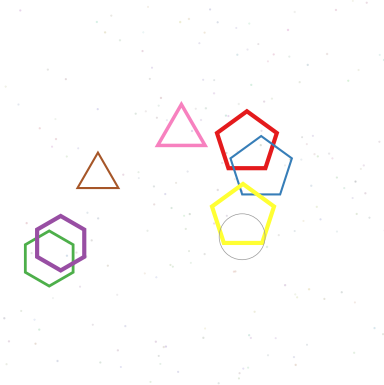[{"shape": "pentagon", "thickness": 3, "radius": 0.41, "center": [0.641, 0.629]}, {"shape": "pentagon", "thickness": 1.5, "radius": 0.42, "center": [0.678, 0.563]}, {"shape": "hexagon", "thickness": 2, "radius": 0.36, "center": [0.128, 0.329]}, {"shape": "hexagon", "thickness": 3, "radius": 0.35, "center": [0.158, 0.368]}, {"shape": "pentagon", "thickness": 3, "radius": 0.42, "center": [0.631, 0.438]}, {"shape": "triangle", "thickness": 1.5, "radius": 0.31, "center": [0.254, 0.542]}, {"shape": "triangle", "thickness": 2.5, "radius": 0.36, "center": [0.471, 0.658]}, {"shape": "circle", "thickness": 0.5, "radius": 0.3, "center": [0.629, 0.385]}]